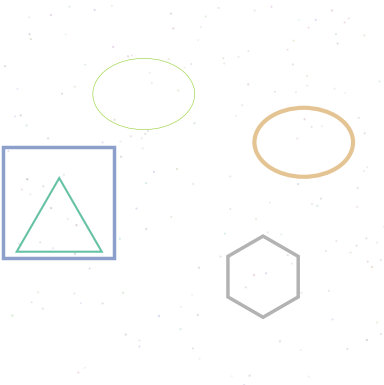[{"shape": "triangle", "thickness": 1.5, "radius": 0.64, "center": [0.154, 0.41]}, {"shape": "square", "thickness": 2.5, "radius": 0.72, "center": [0.153, 0.474]}, {"shape": "oval", "thickness": 0.5, "radius": 0.66, "center": [0.373, 0.756]}, {"shape": "oval", "thickness": 3, "radius": 0.64, "center": [0.789, 0.63]}, {"shape": "hexagon", "thickness": 2.5, "radius": 0.53, "center": [0.683, 0.281]}]